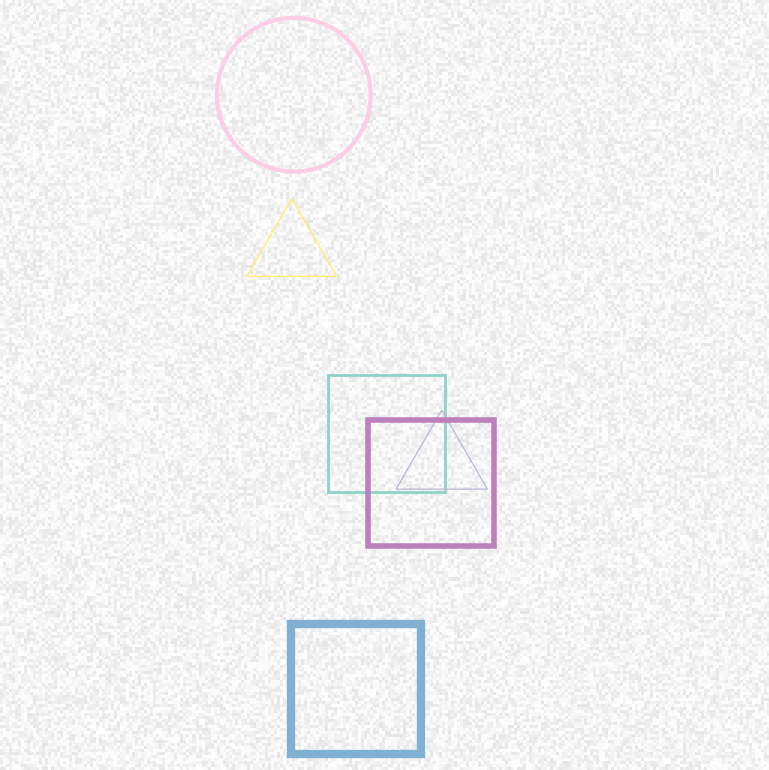[{"shape": "square", "thickness": 1, "radius": 0.38, "center": [0.502, 0.437]}, {"shape": "triangle", "thickness": 0.5, "radius": 0.34, "center": [0.574, 0.399]}, {"shape": "square", "thickness": 3, "radius": 0.42, "center": [0.463, 0.106]}, {"shape": "circle", "thickness": 1.5, "radius": 0.5, "center": [0.382, 0.877]}, {"shape": "square", "thickness": 2, "radius": 0.41, "center": [0.559, 0.373]}, {"shape": "triangle", "thickness": 0.5, "radius": 0.34, "center": [0.379, 0.675]}]